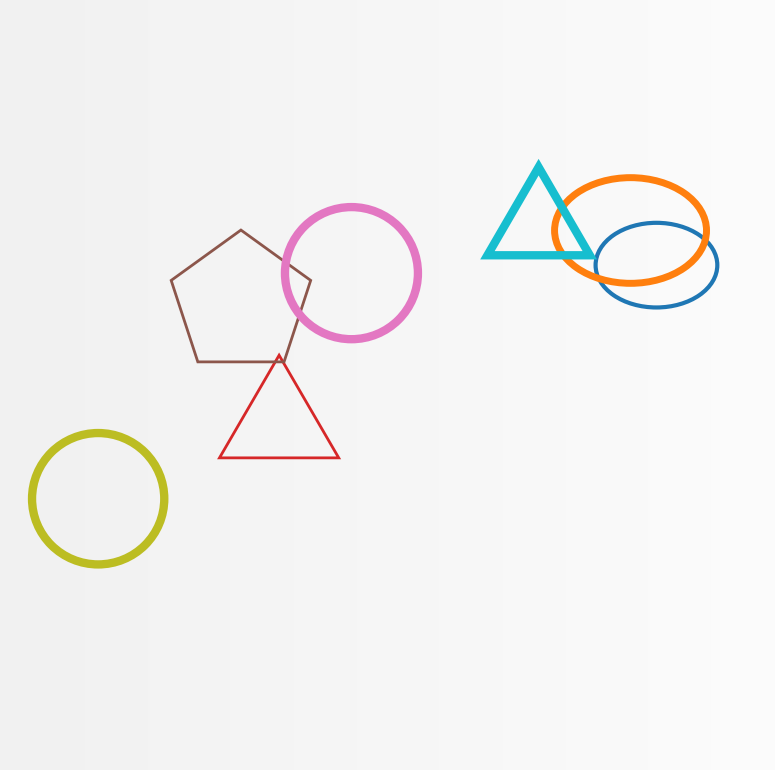[{"shape": "oval", "thickness": 1.5, "radius": 0.39, "center": [0.847, 0.656]}, {"shape": "oval", "thickness": 2.5, "radius": 0.49, "center": [0.814, 0.701]}, {"shape": "triangle", "thickness": 1, "radius": 0.44, "center": [0.36, 0.45]}, {"shape": "pentagon", "thickness": 1, "radius": 0.47, "center": [0.311, 0.607]}, {"shape": "circle", "thickness": 3, "radius": 0.43, "center": [0.453, 0.645]}, {"shape": "circle", "thickness": 3, "radius": 0.43, "center": [0.127, 0.352]}, {"shape": "triangle", "thickness": 3, "radius": 0.38, "center": [0.695, 0.707]}]